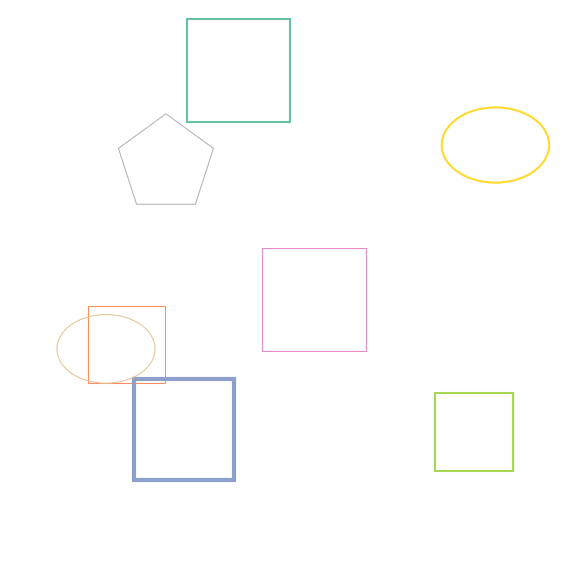[{"shape": "square", "thickness": 1, "radius": 0.44, "center": [0.413, 0.876]}, {"shape": "square", "thickness": 0.5, "radius": 0.33, "center": [0.219, 0.403]}, {"shape": "square", "thickness": 2, "radius": 0.43, "center": [0.318, 0.255]}, {"shape": "square", "thickness": 0.5, "radius": 0.45, "center": [0.544, 0.48]}, {"shape": "square", "thickness": 1, "radius": 0.34, "center": [0.821, 0.252]}, {"shape": "oval", "thickness": 1, "radius": 0.47, "center": [0.858, 0.748]}, {"shape": "oval", "thickness": 0.5, "radius": 0.42, "center": [0.184, 0.395]}, {"shape": "pentagon", "thickness": 0.5, "radius": 0.43, "center": [0.287, 0.715]}]